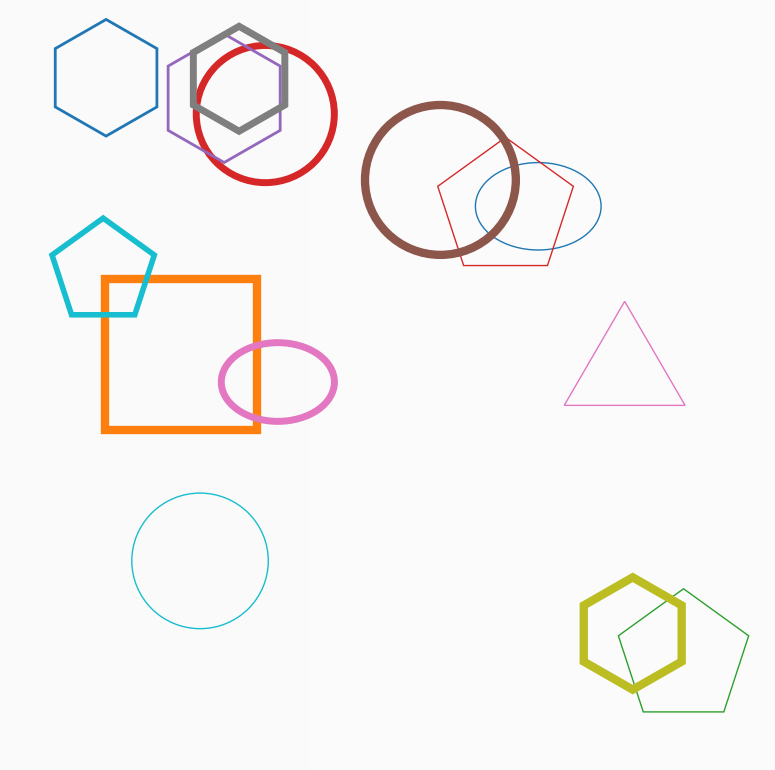[{"shape": "hexagon", "thickness": 1, "radius": 0.38, "center": [0.137, 0.899]}, {"shape": "oval", "thickness": 0.5, "radius": 0.41, "center": [0.695, 0.732]}, {"shape": "square", "thickness": 3, "radius": 0.49, "center": [0.234, 0.54]}, {"shape": "pentagon", "thickness": 0.5, "radius": 0.44, "center": [0.882, 0.147]}, {"shape": "pentagon", "thickness": 0.5, "radius": 0.46, "center": [0.652, 0.73]}, {"shape": "circle", "thickness": 2.5, "radius": 0.45, "center": [0.342, 0.852]}, {"shape": "hexagon", "thickness": 1, "radius": 0.42, "center": [0.289, 0.872]}, {"shape": "circle", "thickness": 3, "radius": 0.49, "center": [0.568, 0.766]}, {"shape": "triangle", "thickness": 0.5, "radius": 0.45, "center": [0.806, 0.519]}, {"shape": "oval", "thickness": 2.5, "radius": 0.36, "center": [0.359, 0.504]}, {"shape": "hexagon", "thickness": 2.5, "radius": 0.34, "center": [0.309, 0.898]}, {"shape": "hexagon", "thickness": 3, "radius": 0.36, "center": [0.816, 0.177]}, {"shape": "circle", "thickness": 0.5, "radius": 0.44, "center": [0.258, 0.272]}, {"shape": "pentagon", "thickness": 2, "radius": 0.35, "center": [0.133, 0.647]}]